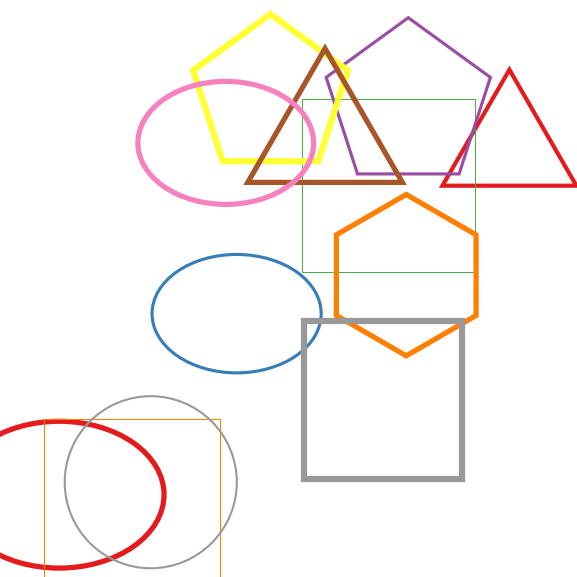[{"shape": "oval", "thickness": 2.5, "radius": 0.91, "center": [0.102, 0.143]}, {"shape": "triangle", "thickness": 2, "radius": 0.67, "center": [0.882, 0.745]}, {"shape": "oval", "thickness": 1.5, "radius": 0.73, "center": [0.41, 0.456]}, {"shape": "square", "thickness": 0.5, "radius": 0.75, "center": [0.673, 0.678]}, {"shape": "pentagon", "thickness": 1.5, "radius": 0.75, "center": [0.707, 0.819]}, {"shape": "hexagon", "thickness": 2.5, "radius": 0.7, "center": [0.703, 0.523]}, {"shape": "square", "thickness": 0.5, "radius": 0.76, "center": [0.228, 0.121]}, {"shape": "pentagon", "thickness": 3, "radius": 0.7, "center": [0.468, 0.834]}, {"shape": "triangle", "thickness": 2.5, "radius": 0.77, "center": [0.563, 0.761]}, {"shape": "oval", "thickness": 2.5, "radius": 0.76, "center": [0.391, 0.752]}, {"shape": "circle", "thickness": 1, "radius": 0.74, "center": [0.261, 0.164]}, {"shape": "square", "thickness": 3, "radius": 0.68, "center": [0.663, 0.307]}]